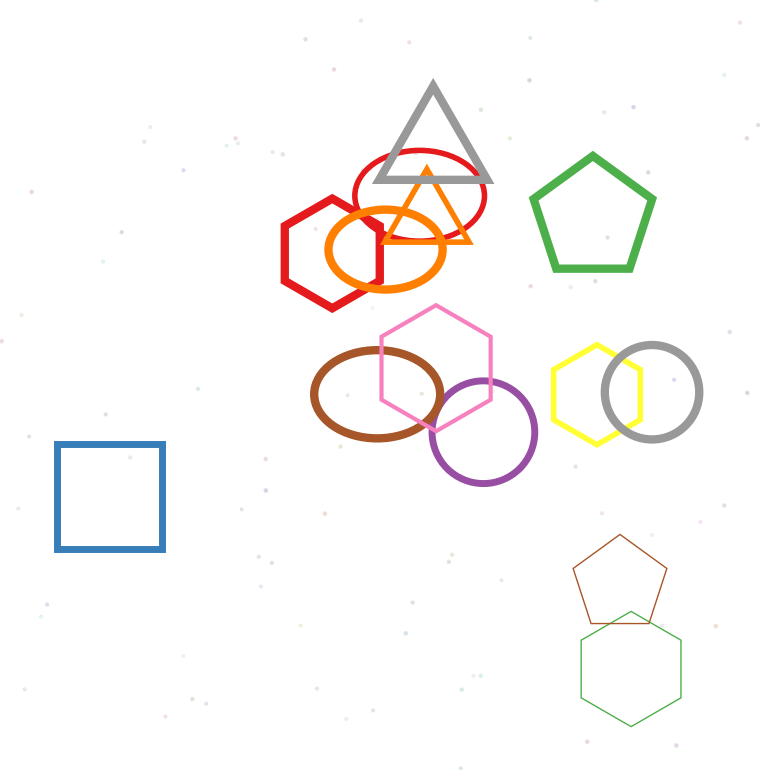[{"shape": "oval", "thickness": 2, "radius": 0.42, "center": [0.545, 0.746]}, {"shape": "hexagon", "thickness": 3, "radius": 0.36, "center": [0.432, 0.671]}, {"shape": "square", "thickness": 2.5, "radius": 0.34, "center": [0.142, 0.355]}, {"shape": "pentagon", "thickness": 3, "radius": 0.4, "center": [0.77, 0.717]}, {"shape": "hexagon", "thickness": 0.5, "radius": 0.37, "center": [0.82, 0.131]}, {"shape": "circle", "thickness": 2.5, "radius": 0.33, "center": [0.628, 0.439]}, {"shape": "oval", "thickness": 3, "radius": 0.37, "center": [0.501, 0.676]}, {"shape": "triangle", "thickness": 2, "radius": 0.32, "center": [0.554, 0.717]}, {"shape": "hexagon", "thickness": 2, "radius": 0.32, "center": [0.775, 0.487]}, {"shape": "oval", "thickness": 3, "radius": 0.41, "center": [0.49, 0.488]}, {"shape": "pentagon", "thickness": 0.5, "radius": 0.32, "center": [0.805, 0.242]}, {"shape": "hexagon", "thickness": 1.5, "radius": 0.41, "center": [0.566, 0.522]}, {"shape": "circle", "thickness": 3, "radius": 0.31, "center": [0.847, 0.491]}, {"shape": "triangle", "thickness": 3, "radius": 0.41, "center": [0.563, 0.807]}]